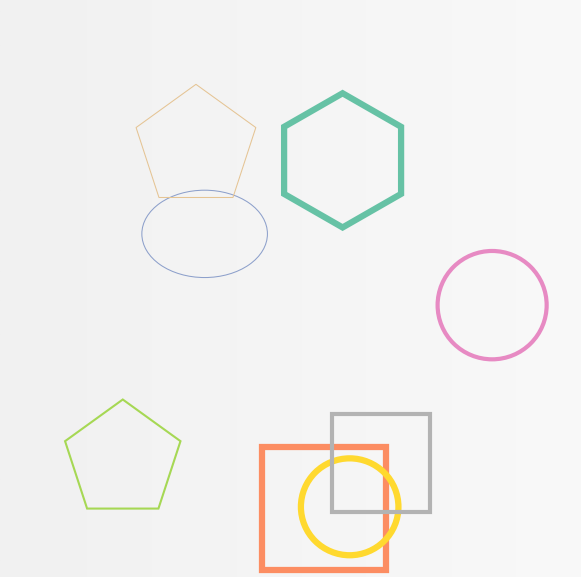[{"shape": "hexagon", "thickness": 3, "radius": 0.58, "center": [0.589, 0.721]}, {"shape": "square", "thickness": 3, "radius": 0.53, "center": [0.557, 0.118]}, {"shape": "oval", "thickness": 0.5, "radius": 0.54, "center": [0.352, 0.594]}, {"shape": "circle", "thickness": 2, "radius": 0.47, "center": [0.847, 0.471]}, {"shape": "pentagon", "thickness": 1, "radius": 0.52, "center": [0.211, 0.203]}, {"shape": "circle", "thickness": 3, "radius": 0.42, "center": [0.602, 0.122]}, {"shape": "pentagon", "thickness": 0.5, "radius": 0.54, "center": [0.337, 0.745]}, {"shape": "square", "thickness": 2, "radius": 0.42, "center": [0.656, 0.197]}]